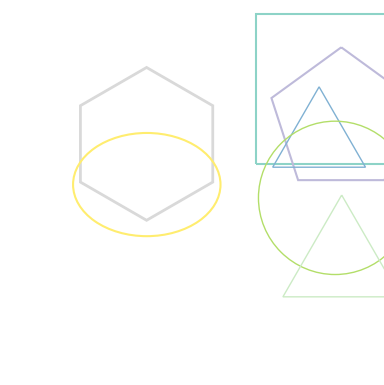[{"shape": "square", "thickness": 1.5, "radius": 0.97, "center": [0.858, 0.769]}, {"shape": "pentagon", "thickness": 1.5, "radius": 0.95, "center": [0.886, 0.686]}, {"shape": "triangle", "thickness": 1, "radius": 0.7, "center": [0.829, 0.635]}, {"shape": "circle", "thickness": 1, "radius": 1.0, "center": [0.87, 0.486]}, {"shape": "hexagon", "thickness": 2, "radius": 0.99, "center": [0.381, 0.626]}, {"shape": "triangle", "thickness": 1, "radius": 0.88, "center": [0.887, 0.317]}, {"shape": "oval", "thickness": 1.5, "radius": 0.96, "center": [0.381, 0.521]}]